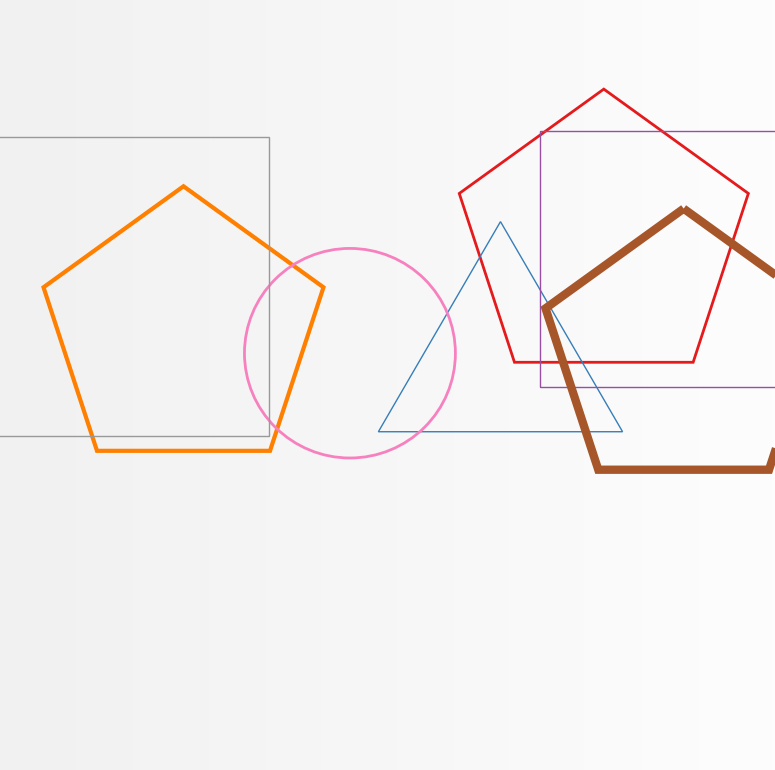[{"shape": "pentagon", "thickness": 1, "radius": 0.98, "center": [0.779, 0.688]}, {"shape": "triangle", "thickness": 0.5, "radius": 0.91, "center": [0.646, 0.53]}, {"shape": "square", "thickness": 0.5, "radius": 0.83, "center": [0.863, 0.664]}, {"shape": "pentagon", "thickness": 1.5, "radius": 0.95, "center": [0.237, 0.568]}, {"shape": "pentagon", "thickness": 3, "radius": 0.94, "center": [0.882, 0.542]}, {"shape": "circle", "thickness": 1, "radius": 0.68, "center": [0.452, 0.541]}, {"shape": "square", "thickness": 0.5, "radius": 0.97, "center": [0.153, 0.628]}]